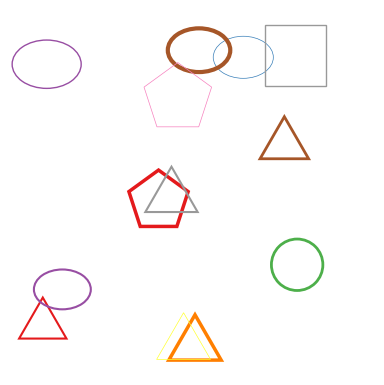[{"shape": "triangle", "thickness": 1.5, "radius": 0.36, "center": [0.111, 0.156]}, {"shape": "pentagon", "thickness": 2.5, "radius": 0.4, "center": [0.412, 0.477]}, {"shape": "oval", "thickness": 0.5, "radius": 0.39, "center": [0.632, 0.851]}, {"shape": "circle", "thickness": 2, "radius": 0.33, "center": [0.772, 0.312]}, {"shape": "oval", "thickness": 1.5, "radius": 0.37, "center": [0.162, 0.248]}, {"shape": "oval", "thickness": 1, "radius": 0.45, "center": [0.121, 0.833]}, {"shape": "triangle", "thickness": 2.5, "radius": 0.39, "center": [0.507, 0.104]}, {"shape": "triangle", "thickness": 0.5, "radius": 0.4, "center": [0.477, 0.107]}, {"shape": "oval", "thickness": 3, "radius": 0.41, "center": [0.517, 0.87]}, {"shape": "triangle", "thickness": 2, "radius": 0.36, "center": [0.739, 0.624]}, {"shape": "pentagon", "thickness": 0.5, "radius": 0.46, "center": [0.462, 0.745]}, {"shape": "square", "thickness": 1, "radius": 0.4, "center": [0.767, 0.857]}, {"shape": "triangle", "thickness": 1.5, "radius": 0.39, "center": [0.445, 0.488]}]